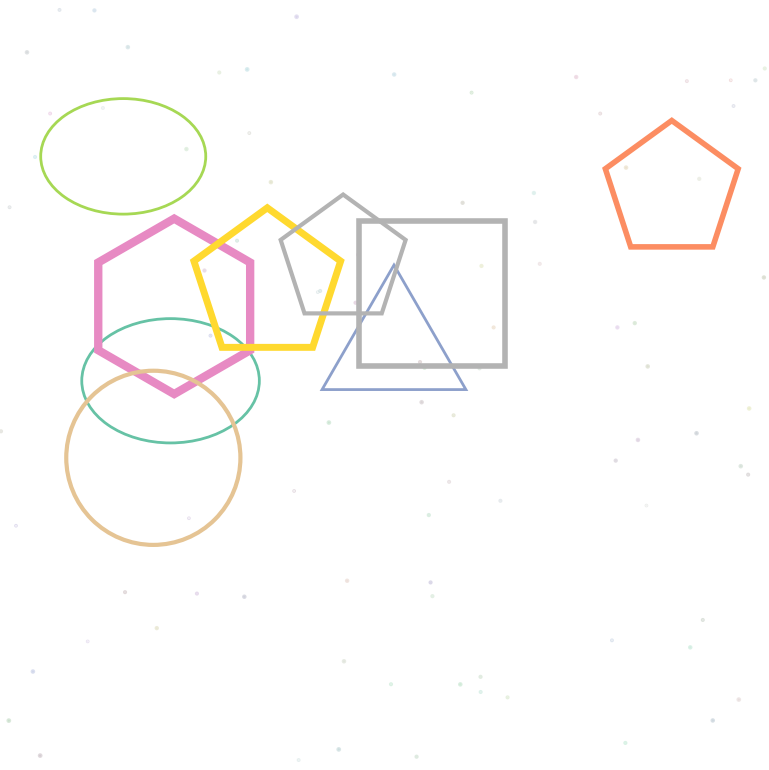[{"shape": "oval", "thickness": 1, "radius": 0.58, "center": [0.222, 0.505]}, {"shape": "pentagon", "thickness": 2, "radius": 0.45, "center": [0.872, 0.753]}, {"shape": "triangle", "thickness": 1, "radius": 0.54, "center": [0.512, 0.548]}, {"shape": "hexagon", "thickness": 3, "radius": 0.57, "center": [0.226, 0.602]}, {"shape": "oval", "thickness": 1, "radius": 0.54, "center": [0.16, 0.797]}, {"shape": "pentagon", "thickness": 2.5, "radius": 0.5, "center": [0.347, 0.63]}, {"shape": "circle", "thickness": 1.5, "radius": 0.57, "center": [0.199, 0.405]}, {"shape": "pentagon", "thickness": 1.5, "radius": 0.43, "center": [0.446, 0.662]}, {"shape": "square", "thickness": 2, "radius": 0.47, "center": [0.561, 0.619]}]